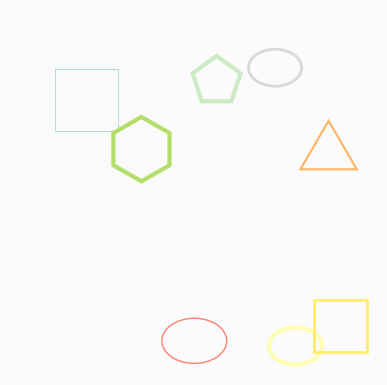[{"shape": "square", "thickness": 0.5, "radius": 0.4, "center": [0.224, 0.739]}, {"shape": "oval", "thickness": 3, "radius": 0.34, "center": [0.762, 0.101]}, {"shape": "oval", "thickness": 1, "radius": 0.42, "center": [0.501, 0.115]}, {"shape": "triangle", "thickness": 1.5, "radius": 0.42, "center": [0.848, 0.602]}, {"shape": "hexagon", "thickness": 3, "radius": 0.42, "center": [0.365, 0.613]}, {"shape": "oval", "thickness": 2, "radius": 0.34, "center": [0.71, 0.824]}, {"shape": "pentagon", "thickness": 3, "radius": 0.33, "center": [0.559, 0.79]}, {"shape": "square", "thickness": 2, "radius": 0.34, "center": [0.879, 0.154]}]